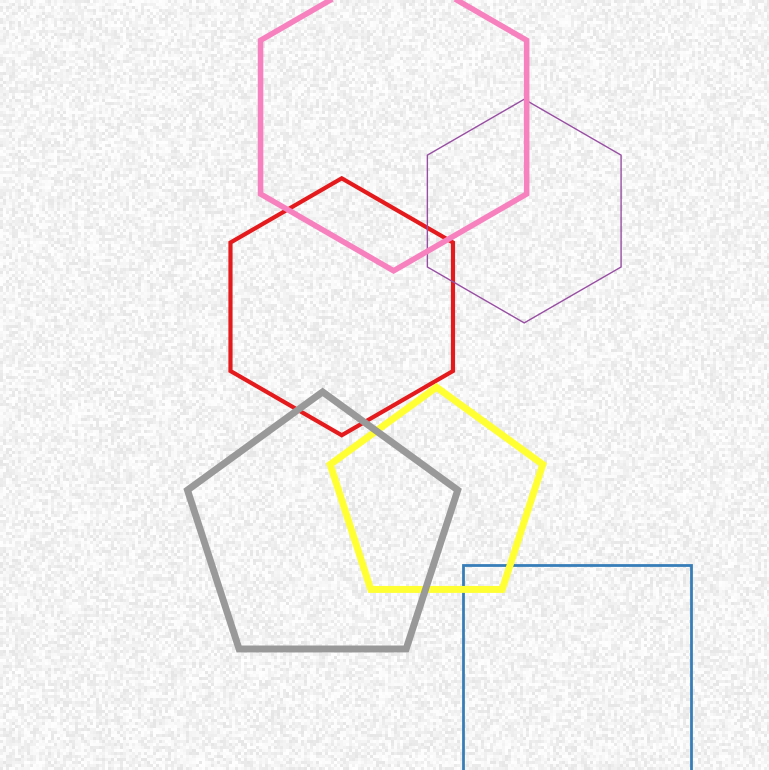[{"shape": "hexagon", "thickness": 1.5, "radius": 0.83, "center": [0.444, 0.602]}, {"shape": "square", "thickness": 1, "radius": 0.74, "center": [0.749, 0.118]}, {"shape": "hexagon", "thickness": 0.5, "radius": 0.73, "center": [0.681, 0.726]}, {"shape": "pentagon", "thickness": 2.5, "radius": 0.73, "center": [0.567, 0.352]}, {"shape": "hexagon", "thickness": 2, "radius": 1.0, "center": [0.511, 0.848]}, {"shape": "pentagon", "thickness": 2.5, "radius": 0.92, "center": [0.419, 0.306]}]